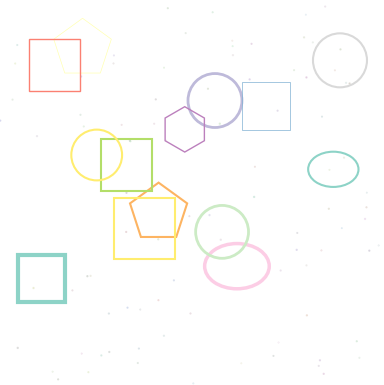[{"shape": "square", "thickness": 3, "radius": 0.31, "center": [0.107, 0.276]}, {"shape": "oval", "thickness": 1.5, "radius": 0.33, "center": [0.866, 0.56]}, {"shape": "pentagon", "thickness": 0.5, "radius": 0.39, "center": [0.214, 0.874]}, {"shape": "circle", "thickness": 2, "radius": 0.35, "center": [0.558, 0.739]}, {"shape": "square", "thickness": 1, "radius": 0.33, "center": [0.141, 0.831]}, {"shape": "square", "thickness": 0.5, "radius": 0.31, "center": [0.69, 0.724]}, {"shape": "pentagon", "thickness": 1.5, "radius": 0.39, "center": [0.412, 0.448]}, {"shape": "square", "thickness": 1.5, "radius": 0.33, "center": [0.329, 0.572]}, {"shape": "oval", "thickness": 2.5, "radius": 0.42, "center": [0.615, 0.309]}, {"shape": "circle", "thickness": 1.5, "radius": 0.35, "center": [0.883, 0.843]}, {"shape": "hexagon", "thickness": 1, "radius": 0.29, "center": [0.48, 0.664]}, {"shape": "circle", "thickness": 2, "radius": 0.34, "center": [0.577, 0.398]}, {"shape": "square", "thickness": 1.5, "radius": 0.4, "center": [0.375, 0.407]}, {"shape": "circle", "thickness": 1.5, "radius": 0.33, "center": [0.251, 0.597]}]